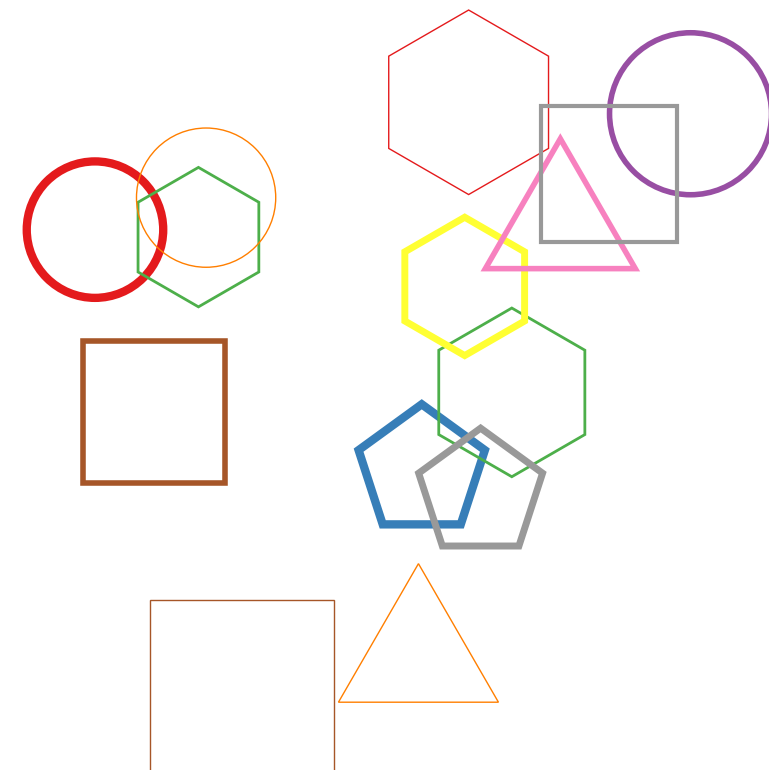[{"shape": "circle", "thickness": 3, "radius": 0.44, "center": [0.123, 0.702]}, {"shape": "hexagon", "thickness": 0.5, "radius": 0.6, "center": [0.609, 0.867]}, {"shape": "pentagon", "thickness": 3, "radius": 0.43, "center": [0.548, 0.389]}, {"shape": "hexagon", "thickness": 1, "radius": 0.45, "center": [0.258, 0.692]}, {"shape": "hexagon", "thickness": 1, "radius": 0.55, "center": [0.665, 0.49]}, {"shape": "circle", "thickness": 2, "radius": 0.53, "center": [0.897, 0.852]}, {"shape": "triangle", "thickness": 0.5, "radius": 0.6, "center": [0.543, 0.148]}, {"shape": "circle", "thickness": 0.5, "radius": 0.45, "center": [0.268, 0.743]}, {"shape": "hexagon", "thickness": 2.5, "radius": 0.45, "center": [0.604, 0.628]}, {"shape": "square", "thickness": 0.5, "radius": 0.6, "center": [0.314, 0.101]}, {"shape": "square", "thickness": 2, "radius": 0.46, "center": [0.2, 0.465]}, {"shape": "triangle", "thickness": 2, "radius": 0.56, "center": [0.728, 0.707]}, {"shape": "pentagon", "thickness": 2.5, "radius": 0.42, "center": [0.624, 0.359]}, {"shape": "square", "thickness": 1.5, "radius": 0.44, "center": [0.791, 0.774]}]